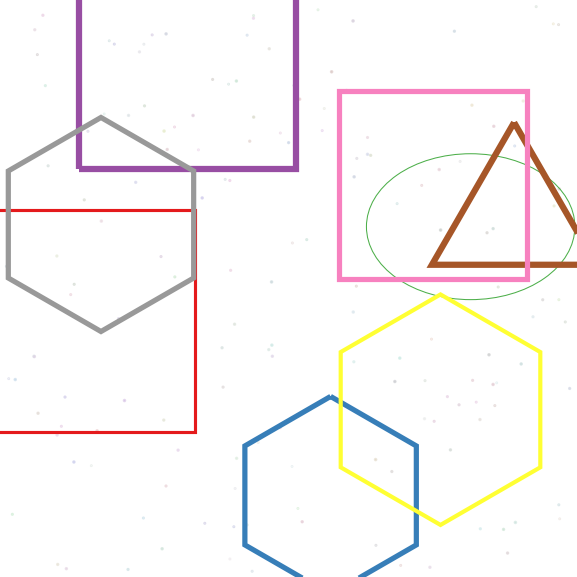[{"shape": "square", "thickness": 1.5, "radius": 0.96, "center": [0.146, 0.444]}, {"shape": "hexagon", "thickness": 2.5, "radius": 0.86, "center": [0.572, 0.141]}, {"shape": "oval", "thickness": 0.5, "radius": 0.9, "center": [0.815, 0.607]}, {"shape": "square", "thickness": 3, "radius": 0.94, "center": [0.325, 0.895]}, {"shape": "hexagon", "thickness": 2, "radius": 1.0, "center": [0.763, 0.29]}, {"shape": "triangle", "thickness": 3, "radius": 0.82, "center": [0.89, 0.623]}, {"shape": "square", "thickness": 2.5, "radius": 0.81, "center": [0.75, 0.679]}, {"shape": "hexagon", "thickness": 2.5, "radius": 0.93, "center": [0.175, 0.61]}]